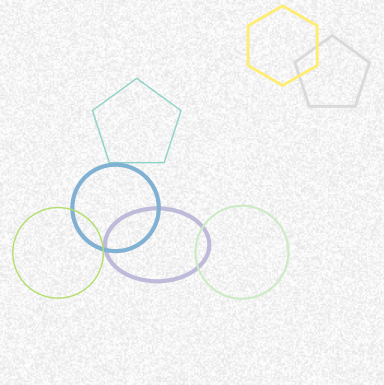[{"shape": "pentagon", "thickness": 1, "radius": 0.61, "center": [0.355, 0.675]}, {"shape": "oval", "thickness": 3, "radius": 0.68, "center": [0.408, 0.364]}, {"shape": "circle", "thickness": 3, "radius": 0.56, "center": [0.3, 0.46]}, {"shape": "circle", "thickness": 1, "radius": 0.59, "center": [0.151, 0.343]}, {"shape": "pentagon", "thickness": 2, "radius": 0.51, "center": [0.863, 0.806]}, {"shape": "circle", "thickness": 1.5, "radius": 0.6, "center": [0.628, 0.345]}, {"shape": "hexagon", "thickness": 2, "radius": 0.52, "center": [0.734, 0.881]}]